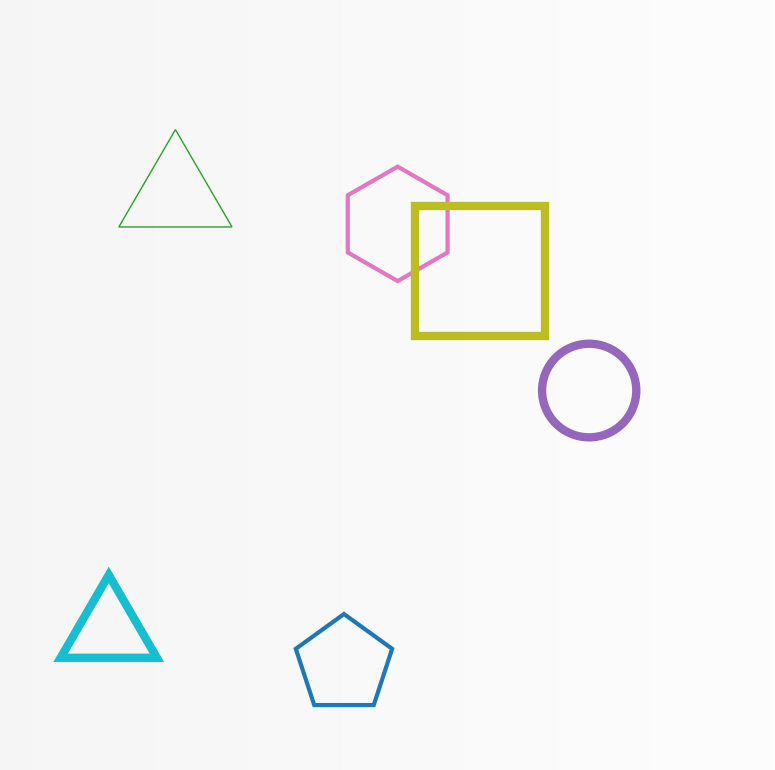[{"shape": "pentagon", "thickness": 1.5, "radius": 0.33, "center": [0.444, 0.137]}, {"shape": "triangle", "thickness": 0.5, "radius": 0.42, "center": [0.226, 0.747]}, {"shape": "circle", "thickness": 3, "radius": 0.3, "center": [0.76, 0.493]}, {"shape": "hexagon", "thickness": 1.5, "radius": 0.37, "center": [0.513, 0.709]}, {"shape": "square", "thickness": 3, "radius": 0.42, "center": [0.62, 0.648]}, {"shape": "triangle", "thickness": 3, "radius": 0.36, "center": [0.14, 0.182]}]